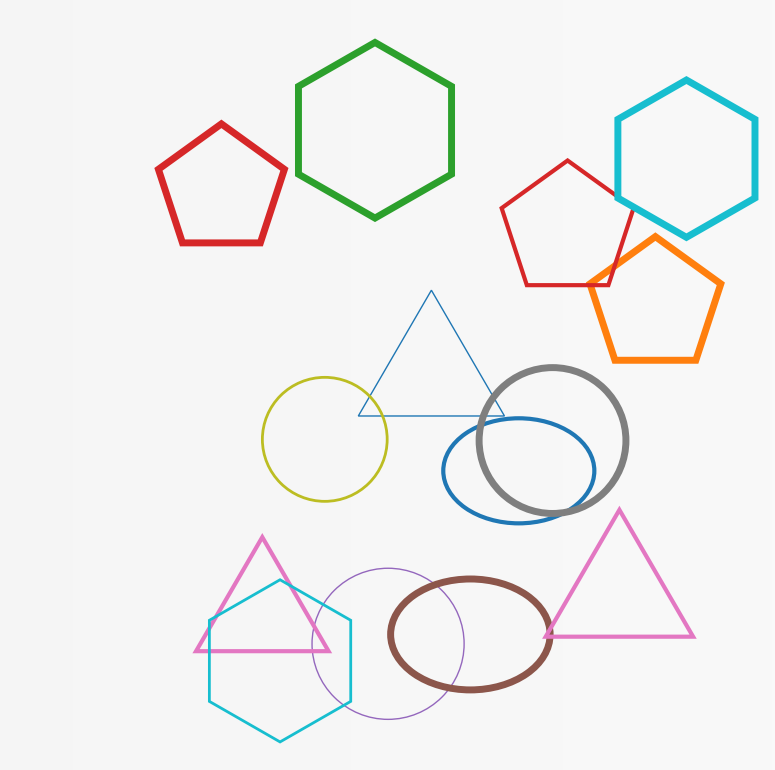[{"shape": "triangle", "thickness": 0.5, "radius": 0.54, "center": [0.557, 0.514]}, {"shape": "oval", "thickness": 1.5, "radius": 0.49, "center": [0.669, 0.389]}, {"shape": "pentagon", "thickness": 2.5, "radius": 0.44, "center": [0.846, 0.604]}, {"shape": "hexagon", "thickness": 2.5, "radius": 0.57, "center": [0.484, 0.831]}, {"shape": "pentagon", "thickness": 2.5, "radius": 0.43, "center": [0.286, 0.754]}, {"shape": "pentagon", "thickness": 1.5, "radius": 0.45, "center": [0.732, 0.702]}, {"shape": "circle", "thickness": 0.5, "radius": 0.49, "center": [0.501, 0.164]}, {"shape": "oval", "thickness": 2.5, "radius": 0.51, "center": [0.607, 0.176]}, {"shape": "triangle", "thickness": 1.5, "radius": 0.55, "center": [0.799, 0.228]}, {"shape": "triangle", "thickness": 1.5, "radius": 0.49, "center": [0.338, 0.204]}, {"shape": "circle", "thickness": 2.5, "radius": 0.47, "center": [0.713, 0.428]}, {"shape": "circle", "thickness": 1, "radius": 0.4, "center": [0.419, 0.429]}, {"shape": "hexagon", "thickness": 1, "radius": 0.53, "center": [0.361, 0.142]}, {"shape": "hexagon", "thickness": 2.5, "radius": 0.51, "center": [0.886, 0.794]}]